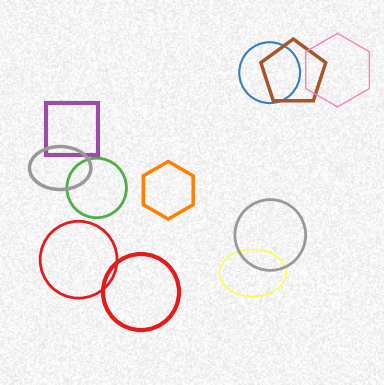[{"shape": "circle", "thickness": 2, "radius": 0.5, "center": [0.204, 0.325]}, {"shape": "circle", "thickness": 3, "radius": 0.49, "center": [0.366, 0.241]}, {"shape": "circle", "thickness": 1.5, "radius": 0.39, "center": [0.7, 0.811]}, {"shape": "circle", "thickness": 2, "radius": 0.39, "center": [0.251, 0.512]}, {"shape": "square", "thickness": 3, "radius": 0.34, "center": [0.187, 0.665]}, {"shape": "hexagon", "thickness": 2.5, "radius": 0.37, "center": [0.437, 0.506]}, {"shape": "oval", "thickness": 1, "radius": 0.44, "center": [0.657, 0.291]}, {"shape": "pentagon", "thickness": 2.5, "radius": 0.44, "center": [0.762, 0.81]}, {"shape": "hexagon", "thickness": 1, "radius": 0.48, "center": [0.877, 0.818]}, {"shape": "circle", "thickness": 2, "radius": 0.46, "center": [0.702, 0.39]}, {"shape": "oval", "thickness": 2.5, "radius": 0.4, "center": [0.156, 0.564]}]